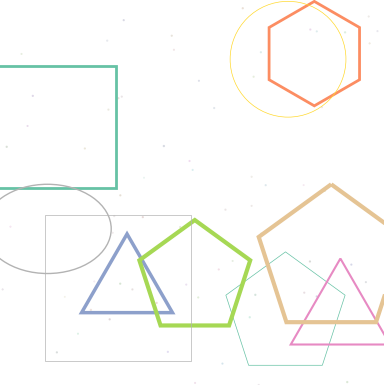[{"shape": "pentagon", "thickness": 0.5, "radius": 0.81, "center": [0.741, 0.183]}, {"shape": "square", "thickness": 2, "radius": 0.79, "center": [0.144, 0.67]}, {"shape": "hexagon", "thickness": 2, "radius": 0.68, "center": [0.816, 0.861]}, {"shape": "triangle", "thickness": 2.5, "radius": 0.68, "center": [0.33, 0.256]}, {"shape": "triangle", "thickness": 1.5, "radius": 0.74, "center": [0.884, 0.18]}, {"shape": "pentagon", "thickness": 3, "radius": 0.76, "center": [0.506, 0.277]}, {"shape": "circle", "thickness": 0.5, "radius": 0.75, "center": [0.748, 0.846]}, {"shape": "pentagon", "thickness": 3, "radius": 0.99, "center": [0.86, 0.323]}, {"shape": "oval", "thickness": 1, "radius": 0.83, "center": [0.123, 0.405]}, {"shape": "square", "thickness": 0.5, "radius": 0.95, "center": [0.306, 0.251]}]